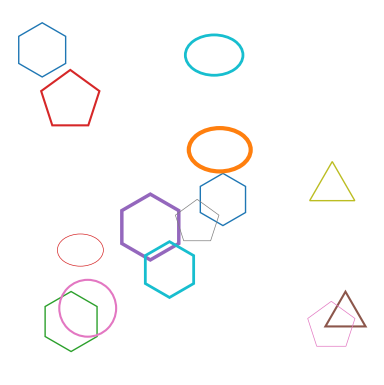[{"shape": "hexagon", "thickness": 1, "radius": 0.34, "center": [0.579, 0.482]}, {"shape": "hexagon", "thickness": 1, "radius": 0.35, "center": [0.11, 0.87]}, {"shape": "oval", "thickness": 3, "radius": 0.4, "center": [0.571, 0.611]}, {"shape": "hexagon", "thickness": 1, "radius": 0.39, "center": [0.185, 0.165]}, {"shape": "pentagon", "thickness": 1.5, "radius": 0.4, "center": [0.183, 0.739]}, {"shape": "oval", "thickness": 0.5, "radius": 0.3, "center": [0.209, 0.35]}, {"shape": "hexagon", "thickness": 2.5, "radius": 0.43, "center": [0.39, 0.41]}, {"shape": "triangle", "thickness": 1.5, "radius": 0.3, "center": [0.897, 0.182]}, {"shape": "circle", "thickness": 1.5, "radius": 0.37, "center": [0.228, 0.199]}, {"shape": "pentagon", "thickness": 0.5, "radius": 0.32, "center": [0.861, 0.153]}, {"shape": "pentagon", "thickness": 0.5, "radius": 0.3, "center": [0.512, 0.423]}, {"shape": "triangle", "thickness": 1, "radius": 0.34, "center": [0.863, 0.513]}, {"shape": "hexagon", "thickness": 2, "radius": 0.36, "center": [0.44, 0.3]}, {"shape": "oval", "thickness": 2, "radius": 0.37, "center": [0.556, 0.857]}]